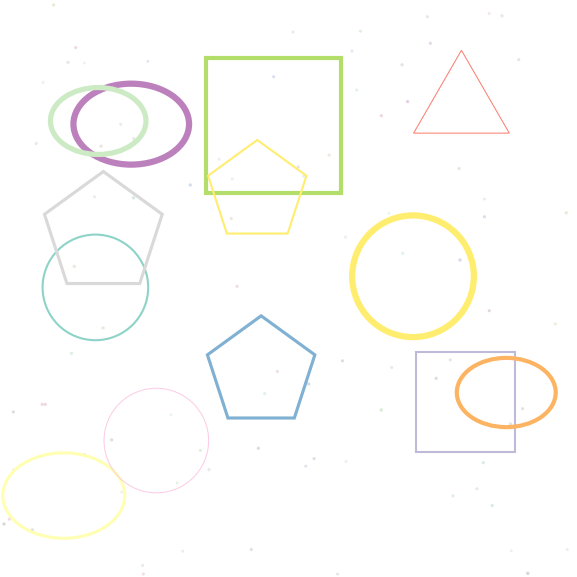[{"shape": "circle", "thickness": 1, "radius": 0.46, "center": [0.165, 0.501]}, {"shape": "oval", "thickness": 1.5, "radius": 0.53, "center": [0.11, 0.141]}, {"shape": "square", "thickness": 1, "radius": 0.43, "center": [0.805, 0.303]}, {"shape": "triangle", "thickness": 0.5, "radius": 0.48, "center": [0.799, 0.816]}, {"shape": "pentagon", "thickness": 1.5, "radius": 0.49, "center": [0.452, 0.354]}, {"shape": "oval", "thickness": 2, "radius": 0.43, "center": [0.877, 0.319]}, {"shape": "square", "thickness": 2, "radius": 0.59, "center": [0.473, 0.782]}, {"shape": "circle", "thickness": 0.5, "radius": 0.45, "center": [0.271, 0.236]}, {"shape": "pentagon", "thickness": 1.5, "radius": 0.54, "center": [0.179, 0.595]}, {"shape": "oval", "thickness": 3, "radius": 0.5, "center": [0.227, 0.784]}, {"shape": "oval", "thickness": 2.5, "radius": 0.41, "center": [0.17, 0.79]}, {"shape": "pentagon", "thickness": 1, "radius": 0.45, "center": [0.445, 0.667]}, {"shape": "circle", "thickness": 3, "radius": 0.53, "center": [0.715, 0.521]}]